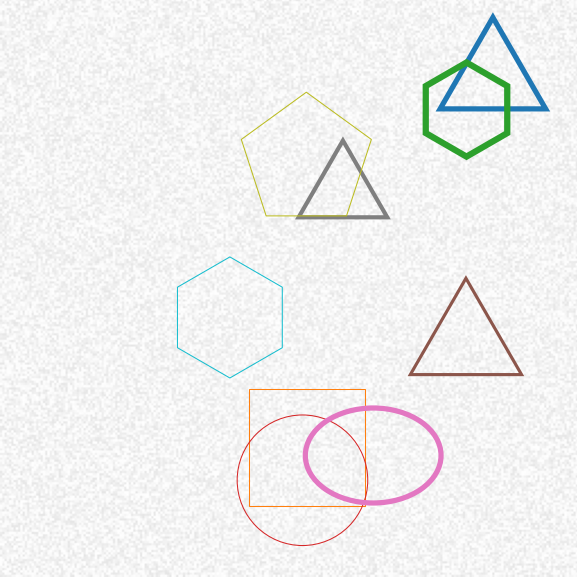[{"shape": "triangle", "thickness": 2.5, "radius": 0.53, "center": [0.853, 0.863]}, {"shape": "square", "thickness": 0.5, "radius": 0.5, "center": [0.531, 0.224]}, {"shape": "hexagon", "thickness": 3, "radius": 0.41, "center": [0.808, 0.809]}, {"shape": "circle", "thickness": 0.5, "radius": 0.57, "center": [0.524, 0.168]}, {"shape": "triangle", "thickness": 1.5, "radius": 0.56, "center": [0.807, 0.406]}, {"shape": "oval", "thickness": 2.5, "radius": 0.59, "center": [0.646, 0.21]}, {"shape": "triangle", "thickness": 2, "radius": 0.44, "center": [0.594, 0.667]}, {"shape": "pentagon", "thickness": 0.5, "radius": 0.59, "center": [0.53, 0.721]}, {"shape": "hexagon", "thickness": 0.5, "radius": 0.52, "center": [0.398, 0.449]}]